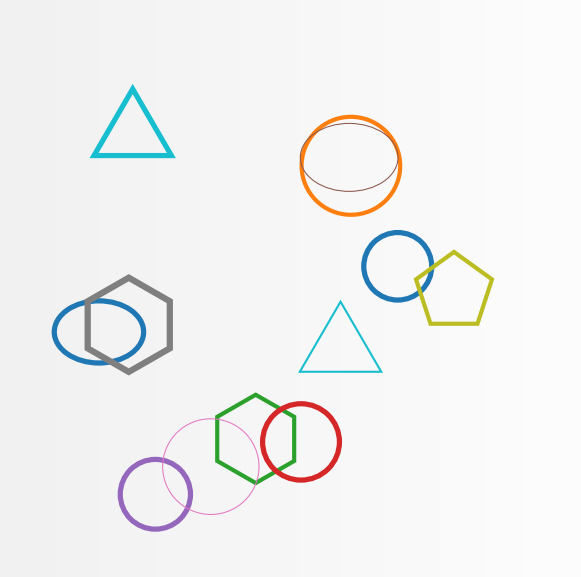[{"shape": "circle", "thickness": 2.5, "radius": 0.29, "center": [0.684, 0.538]}, {"shape": "oval", "thickness": 2.5, "radius": 0.38, "center": [0.17, 0.424]}, {"shape": "circle", "thickness": 2, "radius": 0.42, "center": [0.604, 0.712]}, {"shape": "hexagon", "thickness": 2, "radius": 0.38, "center": [0.44, 0.239]}, {"shape": "circle", "thickness": 2.5, "radius": 0.33, "center": [0.518, 0.234]}, {"shape": "circle", "thickness": 2.5, "radius": 0.3, "center": [0.267, 0.143]}, {"shape": "oval", "thickness": 0.5, "radius": 0.42, "center": [0.601, 0.727]}, {"shape": "circle", "thickness": 0.5, "radius": 0.41, "center": [0.363, 0.191]}, {"shape": "hexagon", "thickness": 3, "radius": 0.41, "center": [0.222, 0.437]}, {"shape": "pentagon", "thickness": 2, "radius": 0.34, "center": [0.781, 0.494]}, {"shape": "triangle", "thickness": 2.5, "radius": 0.38, "center": [0.228, 0.768]}, {"shape": "triangle", "thickness": 1, "radius": 0.4, "center": [0.586, 0.396]}]